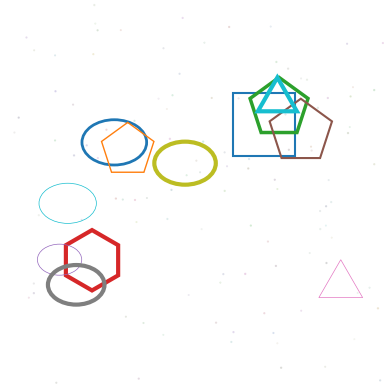[{"shape": "oval", "thickness": 2, "radius": 0.42, "center": [0.297, 0.63]}, {"shape": "square", "thickness": 1.5, "radius": 0.41, "center": [0.686, 0.677]}, {"shape": "pentagon", "thickness": 1, "radius": 0.36, "center": [0.332, 0.61]}, {"shape": "pentagon", "thickness": 2.5, "radius": 0.4, "center": [0.725, 0.72]}, {"shape": "hexagon", "thickness": 3, "radius": 0.39, "center": [0.239, 0.324]}, {"shape": "oval", "thickness": 0.5, "radius": 0.29, "center": [0.155, 0.326]}, {"shape": "pentagon", "thickness": 1.5, "radius": 0.43, "center": [0.781, 0.658]}, {"shape": "triangle", "thickness": 0.5, "radius": 0.33, "center": [0.885, 0.26]}, {"shape": "oval", "thickness": 3, "radius": 0.37, "center": [0.198, 0.26]}, {"shape": "oval", "thickness": 3, "radius": 0.4, "center": [0.481, 0.576]}, {"shape": "triangle", "thickness": 3, "radius": 0.29, "center": [0.72, 0.74]}, {"shape": "oval", "thickness": 0.5, "radius": 0.37, "center": [0.176, 0.472]}]